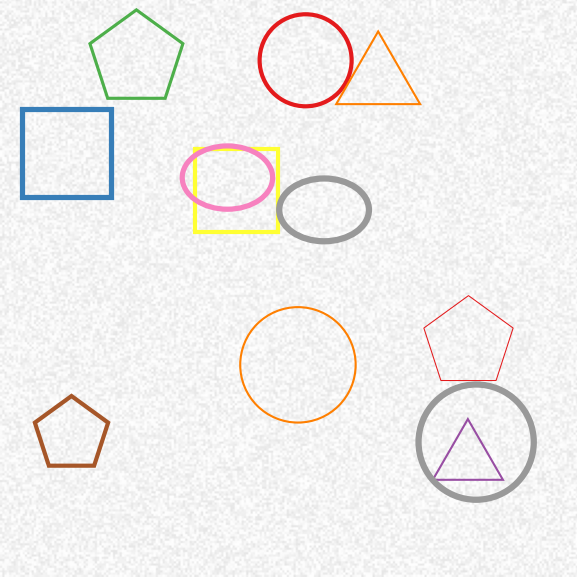[{"shape": "circle", "thickness": 2, "radius": 0.4, "center": [0.529, 0.895]}, {"shape": "pentagon", "thickness": 0.5, "radius": 0.41, "center": [0.811, 0.406]}, {"shape": "square", "thickness": 2.5, "radius": 0.38, "center": [0.116, 0.734]}, {"shape": "pentagon", "thickness": 1.5, "radius": 0.42, "center": [0.236, 0.897]}, {"shape": "triangle", "thickness": 1, "radius": 0.35, "center": [0.81, 0.203]}, {"shape": "triangle", "thickness": 1, "radius": 0.42, "center": [0.655, 0.861]}, {"shape": "circle", "thickness": 1, "radius": 0.5, "center": [0.516, 0.367]}, {"shape": "square", "thickness": 2, "radius": 0.36, "center": [0.41, 0.67]}, {"shape": "pentagon", "thickness": 2, "radius": 0.33, "center": [0.124, 0.247]}, {"shape": "oval", "thickness": 2.5, "radius": 0.39, "center": [0.394, 0.692]}, {"shape": "oval", "thickness": 3, "radius": 0.39, "center": [0.561, 0.636]}, {"shape": "circle", "thickness": 3, "radius": 0.5, "center": [0.825, 0.234]}]